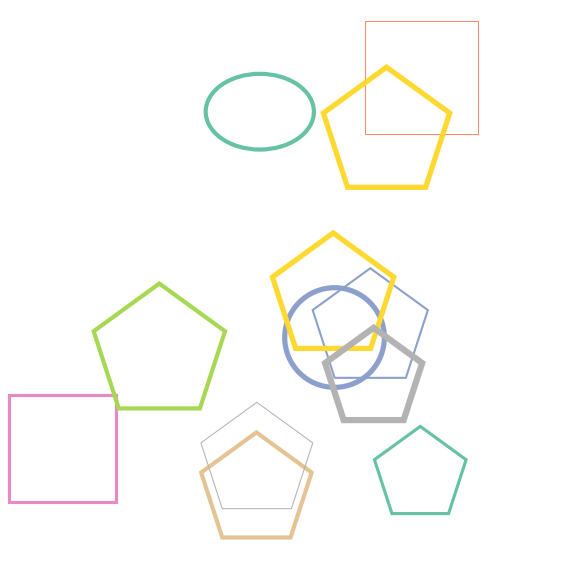[{"shape": "pentagon", "thickness": 1.5, "radius": 0.42, "center": [0.728, 0.177]}, {"shape": "oval", "thickness": 2, "radius": 0.47, "center": [0.45, 0.806]}, {"shape": "square", "thickness": 0.5, "radius": 0.49, "center": [0.73, 0.865]}, {"shape": "circle", "thickness": 2.5, "radius": 0.43, "center": [0.579, 0.415]}, {"shape": "pentagon", "thickness": 1, "radius": 0.52, "center": [0.641, 0.43]}, {"shape": "square", "thickness": 1.5, "radius": 0.46, "center": [0.108, 0.223]}, {"shape": "pentagon", "thickness": 2, "radius": 0.6, "center": [0.276, 0.389]}, {"shape": "pentagon", "thickness": 2.5, "radius": 0.58, "center": [0.669, 0.768]}, {"shape": "pentagon", "thickness": 2.5, "radius": 0.55, "center": [0.577, 0.485]}, {"shape": "pentagon", "thickness": 2, "radius": 0.5, "center": [0.444, 0.15]}, {"shape": "pentagon", "thickness": 3, "radius": 0.44, "center": [0.647, 0.343]}, {"shape": "pentagon", "thickness": 0.5, "radius": 0.51, "center": [0.445, 0.201]}]